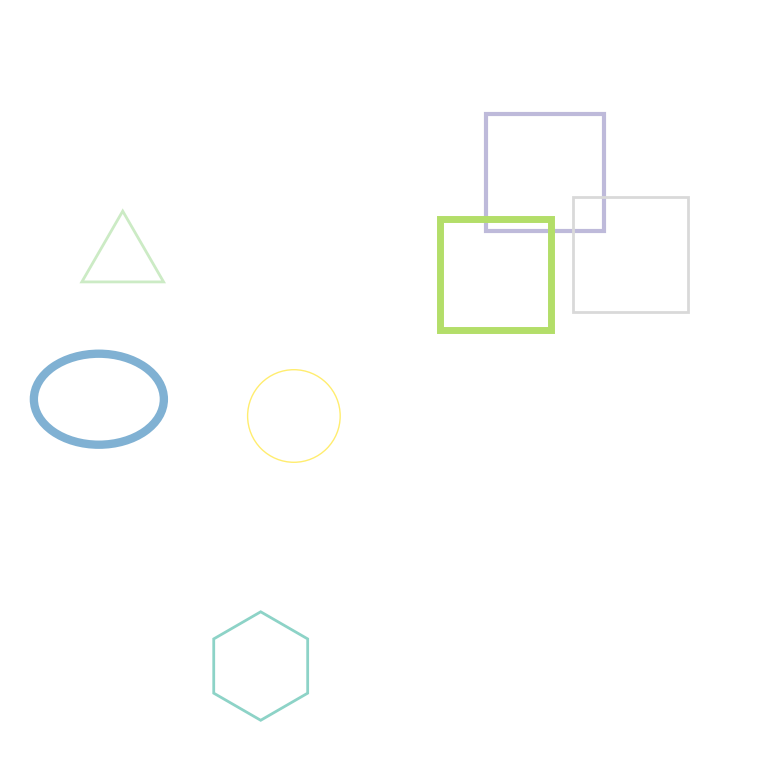[{"shape": "hexagon", "thickness": 1, "radius": 0.35, "center": [0.339, 0.135]}, {"shape": "square", "thickness": 1.5, "radius": 0.38, "center": [0.708, 0.776]}, {"shape": "oval", "thickness": 3, "radius": 0.42, "center": [0.128, 0.482]}, {"shape": "square", "thickness": 2.5, "radius": 0.36, "center": [0.644, 0.643]}, {"shape": "square", "thickness": 1, "radius": 0.38, "center": [0.819, 0.67]}, {"shape": "triangle", "thickness": 1, "radius": 0.31, "center": [0.159, 0.665]}, {"shape": "circle", "thickness": 0.5, "radius": 0.3, "center": [0.382, 0.46]}]